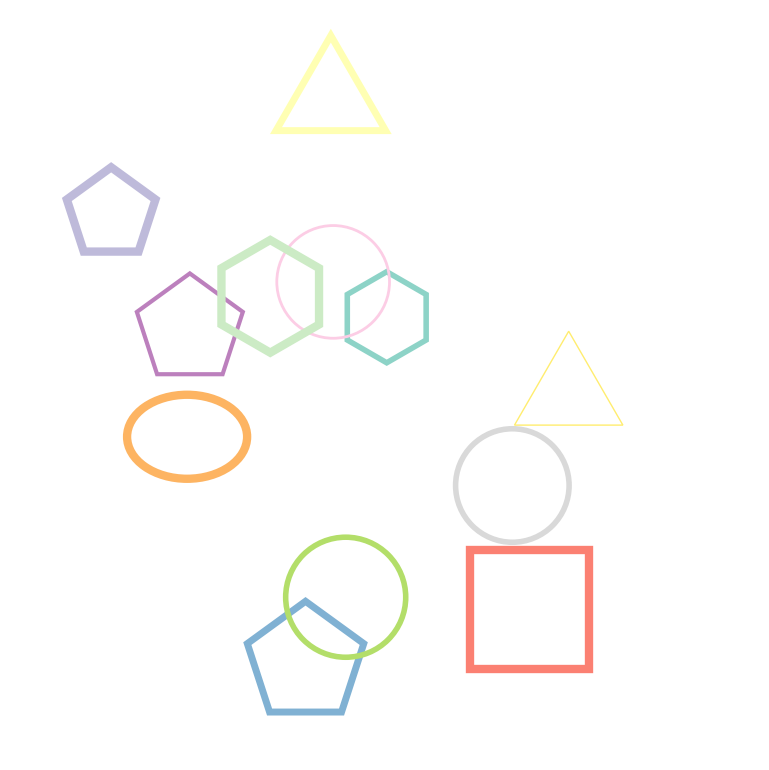[{"shape": "hexagon", "thickness": 2, "radius": 0.3, "center": [0.502, 0.588]}, {"shape": "triangle", "thickness": 2.5, "radius": 0.41, "center": [0.43, 0.871]}, {"shape": "pentagon", "thickness": 3, "radius": 0.3, "center": [0.144, 0.722]}, {"shape": "square", "thickness": 3, "radius": 0.39, "center": [0.688, 0.208]}, {"shape": "pentagon", "thickness": 2.5, "radius": 0.4, "center": [0.397, 0.14]}, {"shape": "oval", "thickness": 3, "radius": 0.39, "center": [0.243, 0.433]}, {"shape": "circle", "thickness": 2, "radius": 0.39, "center": [0.449, 0.224]}, {"shape": "circle", "thickness": 1, "radius": 0.37, "center": [0.433, 0.634]}, {"shape": "circle", "thickness": 2, "radius": 0.37, "center": [0.665, 0.369]}, {"shape": "pentagon", "thickness": 1.5, "radius": 0.36, "center": [0.247, 0.573]}, {"shape": "hexagon", "thickness": 3, "radius": 0.37, "center": [0.351, 0.615]}, {"shape": "triangle", "thickness": 0.5, "radius": 0.41, "center": [0.739, 0.489]}]